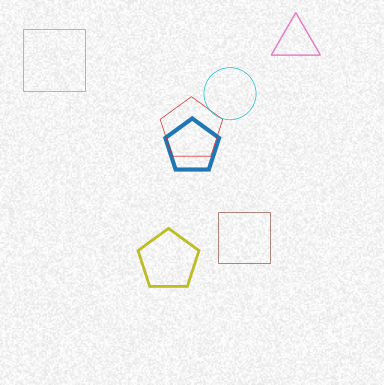[{"shape": "pentagon", "thickness": 3, "radius": 0.37, "center": [0.499, 0.619]}, {"shape": "square", "thickness": 0.5, "radius": 0.4, "center": [0.141, 0.845]}, {"shape": "pentagon", "thickness": 0.5, "radius": 0.43, "center": [0.497, 0.663]}, {"shape": "square", "thickness": 0.5, "radius": 0.34, "center": [0.634, 0.383]}, {"shape": "triangle", "thickness": 1, "radius": 0.37, "center": [0.768, 0.894]}, {"shape": "pentagon", "thickness": 2, "radius": 0.42, "center": [0.438, 0.323]}, {"shape": "circle", "thickness": 0.5, "radius": 0.34, "center": [0.597, 0.757]}]